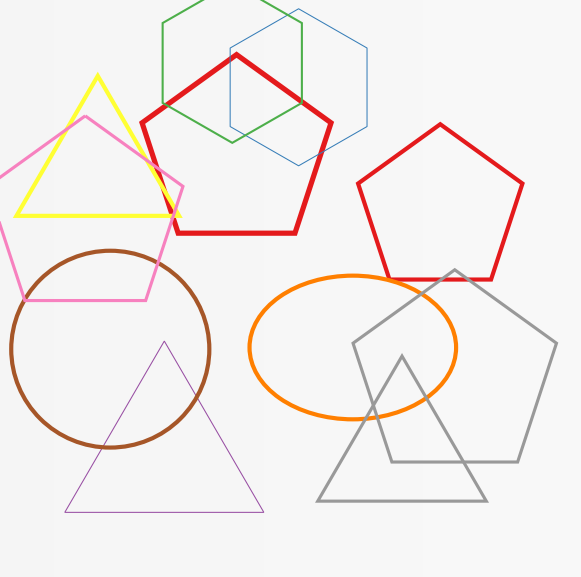[{"shape": "pentagon", "thickness": 2.5, "radius": 0.85, "center": [0.407, 0.734]}, {"shape": "pentagon", "thickness": 2, "radius": 0.74, "center": [0.757, 0.635]}, {"shape": "hexagon", "thickness": 0.5, "radius": 0.68, "center": [0.514, 0.848]}, {"shape": "hexagon", "thickness": 1, "radius": 0.69, "center": [0.4, 0.89]}, {"shape": "triangle", "thickness": 0.5, "radius": 0.99, "center": [0.283, 0.211]}, {"shape": "oval", "thickness": 2, "radius": 0.89, "center": [0.607, 0.397]}, {"shape": "triangle", "thickness": 2, "radius": 0.81, "center": [0.168, 0.706]}, {"shape": "circle", "thickness": 2, "radius": 0.85, "center": [0.19, 0.395]}, {"shape": "pentagon", "thickness": 1.5, "radius": 0.88, "center": [0.147, 0.622]}, {"shape": "pentagon", "thickness": 1.5, "radius": 0.92, "center": [0.782, 0.348]}, {"shape": "triangle", "thickness": 1.5, "radius": 0.84, "center": [0.692, 0.215]}]